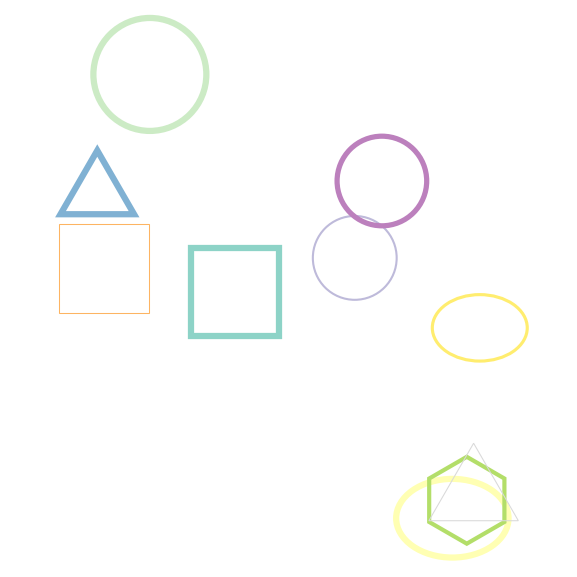[{"shape": "square", "thickness": 3, "radius": 0.38, "center": [0.407, 0.493]}, {"shape": "oval", "thickness": 3, "radius": 0.49, "center": [0.783, 0.102]}, {"shape": "circle", "thickness": 1, "radius": 0.36, "center": [0.614, 0.553]}, {"shape": "triangle", "thickness": 3, "radius": 0.37, "center": [0.168, 0.665]}, {"shape": "square", "thickness": 0.5, "radius": 0.39, "center": [0.18, 0.535]}, {"shape": "hexagon", "thickness": 2, "radius": 0.38, "center": [0.808, 0.133]}, {"shape": "triangle", "thickness": 0.5, "radius": 0.45, "center": [0.82, 0.142]}, {"shape": "circle", "thickness": 2.5, "radius": 0.39, "center": [0.661, 0.686]}, {"shape": "circle", "thickness": 3, "radius": 0.49, "center": [0.26, 0.87]}, {"shape": "oval", "thickness": 1.5, "radius": 0.41, "center": [0.831, 0.431]}]